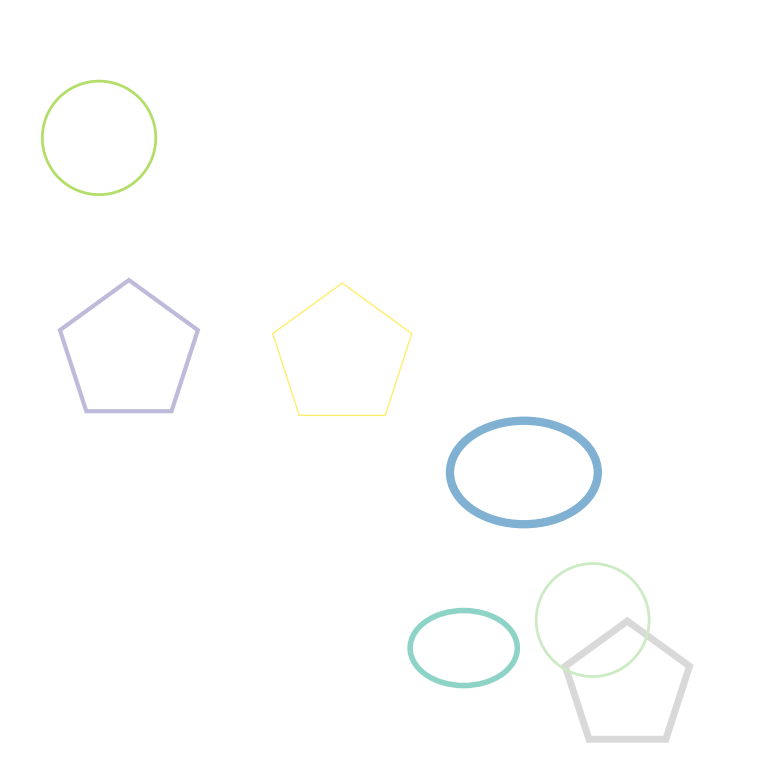[{"shape": "oval", "thickness": 2, "radius": 0.35, "center": [0.602, 0.158]}, {"shape": "pentagon", "thickness": 1.5, "radius": 0.47, "center": [0.167, 0.542]}, {"shape": "oval", "thickness": 3, "radius": 0.48, "center": [0.68, 0.386]}, {"shape": "circle", "thickness": 1, "radius": 0.37, "center": [0.129, 0.821]}, {"shape": "pentagon", "thickness": 2.5, "radius": 0.42, "center": [0.815, 0.109]}, {"shape": "circle", "thickness": 1, "radius": 0.37, "center": [0.77, 0.195]}, {"shape": "pentagon", "thickness": 0.5, "radius": 0.47, "center": [0.444, 0.537]}]